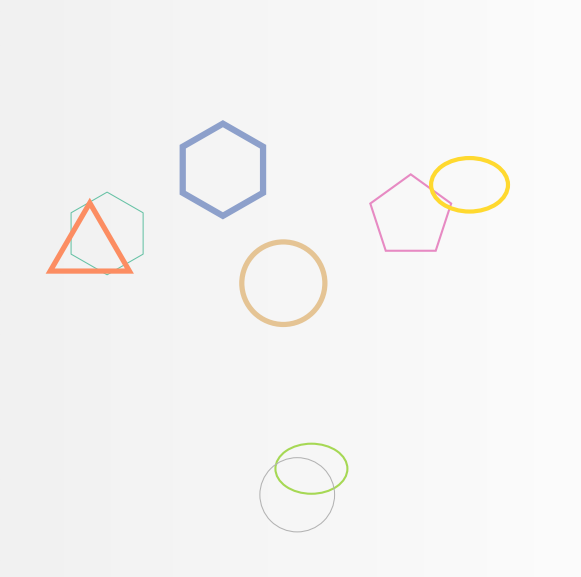[{"shape": "hexagon", "thickness": 0.5, "radius": 0.36, "center": [0.184, 0.595]}, {"shape": "triangle", "thickness": 2.5, "radius": 0.39, "center": [0.154, 0.569]}, {"shape": "hexagon", "thickness": 3, "radius": 0.4, "center": [0.383, 0.705]}, {"shape": "pentagon", "thickness": 1, "radius": 0.37, "center": [0.707, 0.624]}, {"shape": "oval", "thickness": 1, "radius": 0.31, "center": [0.536, 0.187]}, {"shape": "oval", "thickness": 2, "radius": 0.33, "center": [0.808, 0.679]}, {"shape": "circle", "thickness": 2.5, "radius": 0.36, "center": [0.487, 0.509]}, {"shape": "circle", "thickness": 0.5, "radius": 0.32, "center": [0.511, 0.142]}]